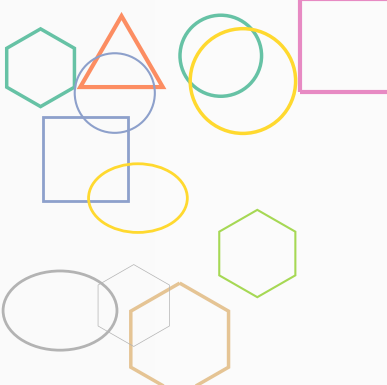[{"shape": "circle", "thickness": 2.5, "radius": 0.53, "center": [0.57, 0.855]}, {"shape": "hexagon", "thickness": 2.5, "radius": 0.5, "center": [0.105, 0.824]}, {"shape": "triangle", "thickness": 3, "radius": 0.61, "center": [0.314, 0.835]}, {"shape": "square", "thickness": 2, "radius": 0.55, "center": [0.221, 0.587]}, {"shape": "circle", "thickness": 1.5, "radius": 0.52, "center": [0.296, 0.758]}, {"shape": "square", "thickness": 3, "radius": 0.6, "center": [0.894, 0.881]}, {"shape": "hexagon", "thickness": 1.5, "radius": 0.57, "center": [0.664, 0.342]}, {"shape": "oval", "thickness": 2, "radius": 0.64, "center": [0.356, 0.485]}, {"shape": "circle", "thickness": 2.5, "radius": 0.68, "center": [0.627, 0.789]}, {"shape": "hexagon", "thickness": 2.5, "radius": 0.73, "center": [0.464, 0.119]}, {"shape": "hexagon", "thickness": 0.5, "radius": 0.53, "center": [0.345, 0.206]}, {"shape": "oval", "thickness": 2, "radius": 0.73, "center": [0.155, 0.193]}]